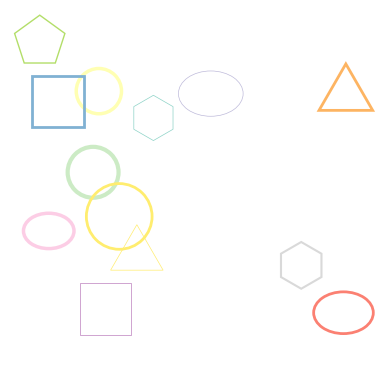[{"shape": "hexagon", "thickness": 0.5, "radius": 0.29, "center": [0.398, 0.694]}, {"shape": "circle", "thickness": 2.5, "radius": 0.29, "center": [0.257, 0.763]}, {"shape": "oval", "thickness": 0.5, "radius": 0.42, "center": [0.547, 0.757]}, {"shape": "oval", "thickness": 2, "radius": 0.39, "center": [0.892, 0.188]}, {"shape": "square", "thickness": 2, "radius": 0.33, "center": [0.15, 0.737]}, {"shape": "triangle", "thickness": 2, "radius": 0.4, "center": [0.898, 0.754]}, {"shape": "pentagon", "thickness": 1, "radius": 0.34, "center": [0.103, 0.892]}, {"shape": "oval", "thickness": 2.5, "radius": 0.33, "center": [0.127, 0.4]}, {"shape": "hexagon", "thickness": 1.5, "radius": 0.3, "center": [0.782, 0.311]}, {"shape": "square", "thickness": 0.5, "radius": 0.34, "center": [0.274, 0.197]}, {"shape": "circle", "thickness": 3, "radius": 0.33, "center": [0.242, 0.553]}, {"shape": "triangle", "thickness": 0.5, "radius": 0.39, "center": [0.355, 0.338]}, {"shape": "circle", "thickness": 2, "radius": 0.43, "center": [0.31, 0.438]}]